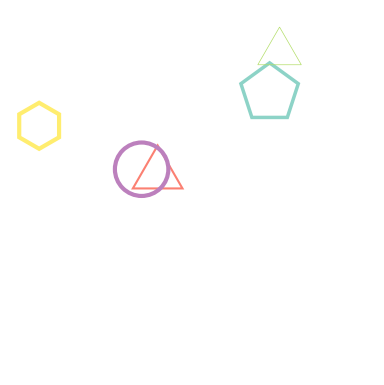[{"shape": "pentagon", "thickness": 2.5, "radius": 0.39, "center": [0.7, 0.758]}, {"shape": "triangle", "thickness": 1.5, "radius": 0.37, "center": [0.41, 0.548]}, {"shape": "triangle", "thickness": 0.5, "radius": 0.33, "center": [0.726, 0.864]}, {"shape": "circle", "thickness": 3, "radius": 0.35, "center": [0.368, 0.56]}, {"shape": "hexagon", "thickness": 3, "radius": 0.3, "center": [0.102, 0.673]}]